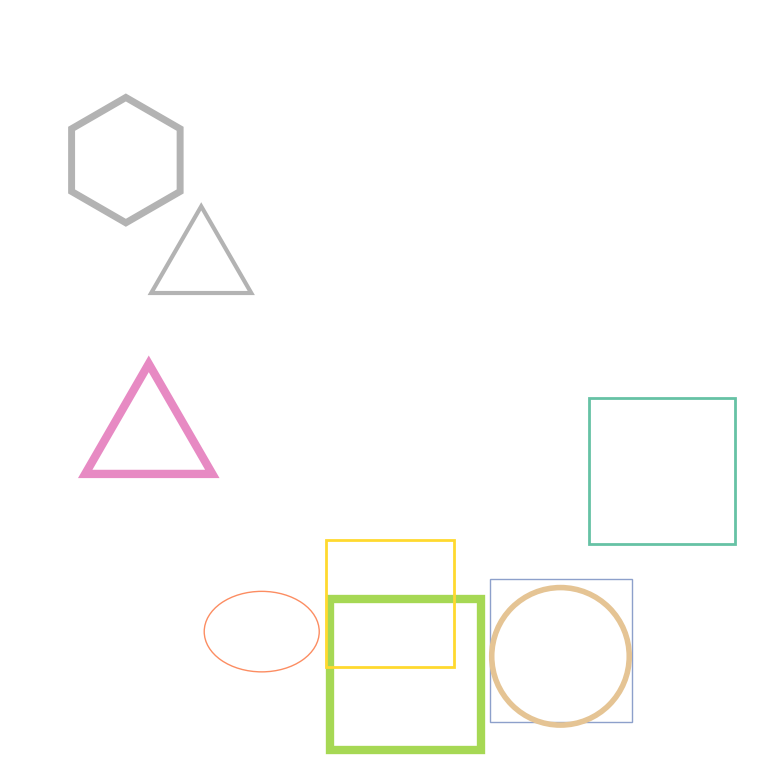[{"shape": "square", "thickness": 1, "radius": 0.47, "center": [0.86, 0.388]}, {"shape": "oval", "thickness": 0.5, "radius": 0.37, "center": [0.34, 0.18]}, {"shape": "square", "thickness": 0.5, "radius": 0.46, "center": [0.729, 0.155]}, {"shape": "triangle", "thickness": 3, "radius": 0.48, "center": [0.193, 0.432]}, {"shape": "square", "thickness": 3, "radius": 0.49, "center": [0.527, 0.124]}, {"shape": "square", "thickness": 1, "radius": 0.41, "center": [0.507, 0.216]}, {"shape": "circle", "thickness": 2, "radius": 0.45, "center": [0.728, 0.148]}, {"shape": "hexagon", "thickness": 2.5, "radius": 0.41, "center": [0.163, 0.792]}, {"shape": "triangle", "thickness": 1.5, "radius": 0.38, "center": [0.261, 0.657]}]